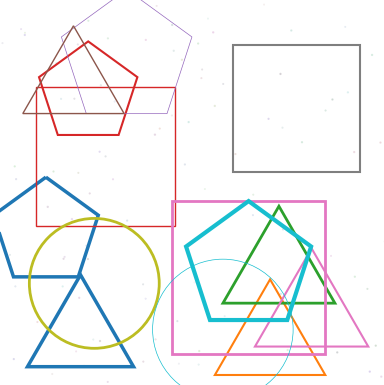[{"shape": "triangle", "thickness": 2.5, "radius": 0.8, "center": [0.209, 0.127]}, {"shape": "pentagon", "thickness": 2.5, "radius": 0.72, "center": [0.119, 0.397]}, {"shape": "triangle", "thickness": 1.5, "radius": 0.83, "center": [0.702, 0.109]}, {"shape": "triangle", "thickness": 2, "radius": 0.84, "center": [0.724, 0.296]}, {"shape": "square", "thickness": 1, "radius": 0.9, "center": [0.274, 0.593]}, {"shape": "pentagon", "thickness": 1.5, "radius": 0.67, "center": [0.229, 0.758]}, {"shape": "pentagon", "thickness": 0.5, "radius": 0.89, "center": [0.329, 0.849]}, {"shape": "triangle", "thickness": 1, "radius": 0.76, "center": [0.191, 0.781]}, {"shape": "triangle", "thickness": 1.5, "radius": 0.85, "center": [0.809, 0.185]}, {"shape": "square", "thickness": 2, "radius": 0.99, "center": [0.645, 0.279]}, {"shape": "square", "thickness": 1.5, "radius": 0.82, "center": [0.769, 0.719]}, {"shape": "circle", "thickness": 2, "radius": 0.84, "center": [0.245, 0.264]}, {"shape": "circle", "thickness": 0.5, "radius": 0.91, "center": [0.579, 0.144]}, {"shape": "pentagon", "thickness": 3, "radius": 0.85, "center": [0.646, 0.307]}]